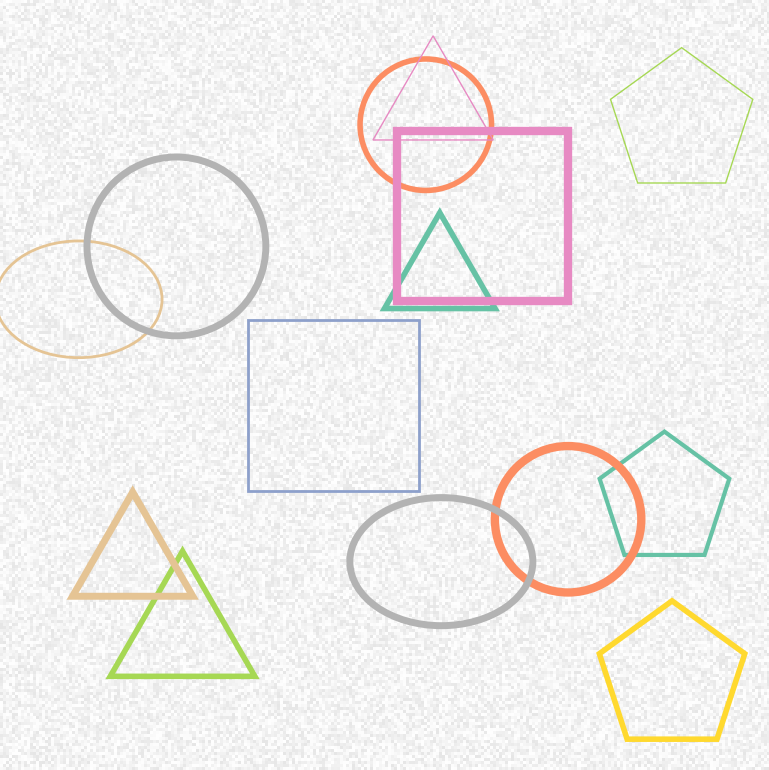[{"shape": "pentagon", "thickness": 1.5, "radius": 0.44, "center": [0.863, 0.351]}, {"shape": "triangle", "thickness": 2, "radius": 0.41, "center": [0.571, 0.641]}, {"shape": "circle", "thickness": 3, "radius": 0.48, "center": [0.738, 0.326]}, {"shape": "circle", "thickness": 2, "radius": 0.43, "center": [0.553, 0.838]}, {"shape": "square", "thickness": 1, "radius": 0.56, "center": [0.434, 0.474]}, {"shape": "square", "thickness": 3, "radius": 0.55, "center": [0.627, 0.72]}, {"shape": "triangle", "thickness": 0.5, "radius": 0.45, "center": [0.562, 0.863]}, {"shape": "pentagon", "thickness": 0.5, "radius": 0.49, "center": [0.885, 0.841]}, {"shape": "triangle", "thickness": 2, "radius": 0.54, "center": [0.237, 0.176]}, {"shape": "pentagon", "thickness": 2, "radius": 0.5, "center": [0.873, 0.12]}, {"shape": "oval", "thickness": 1, "radius": 0.54, "center": [0.102, 0.611]}, {"shape": "triangle", "thickness": 2.5, "radius": 0.45, "center": [0.172, 0.271]}, {"shape": "circle", "thickness": 2.5, "radius": 0.58, "center": [0.229, 0.68]}, {"shape": "oval", "thickness": 2.5, "radius": 0.59, "center": [0.573, 0.271]}]